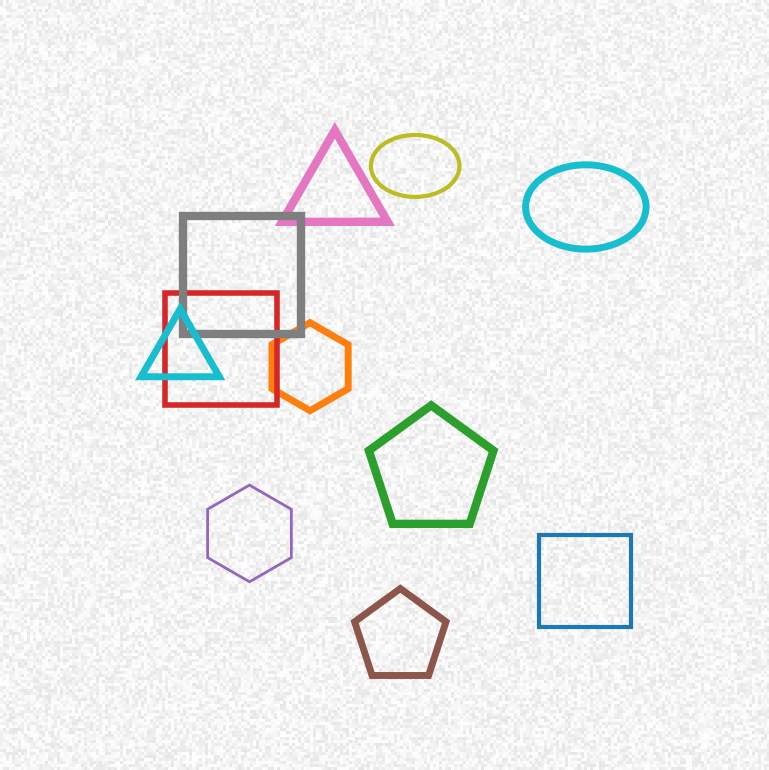[{"shape": "square", "thickness": 1.5, "radius": 0.3, "center": [0.76, 0.245]}, {"shape": "hexagon", "thickness": 2.5, "radius": 0.29, "center": [0.403, 0.524]}, {"shape": "pentagon", "thickness": 3, "radius": 0.43, "center": [0.56, 0.388]}, {"shape": "square", "thickness": 2, "radius": 0.36, "center": [0.287, 0.546]}, {"shape": "hexagon", "thickness": 1, "radius": 0.31, "center": [0.324, 0.307]}, {"shape": "pentagon", "thickness": 2.5, "radius": 0.31, "center": [0.52, 0.173]}, {"shape": "triangle", "thickness": 3, "radius": 0.4, "center": [0.435, 0.752]}, {"shape": "square", "thickness": 3, "radius": 0.39, "center": [0.314, 0.643]}, {"shape": "oval", "thickness": 1.5, "radius": 0.29, "center": [0.539, 0.785]}, {"shape": "oval", "thickness": 2.5, "radius": 0.39, "center": [0.761, 0.731]}, {"shape": "triangle", "thickness": 2.5, "radius": 0.29, "center": [0.234, 0.54]}]